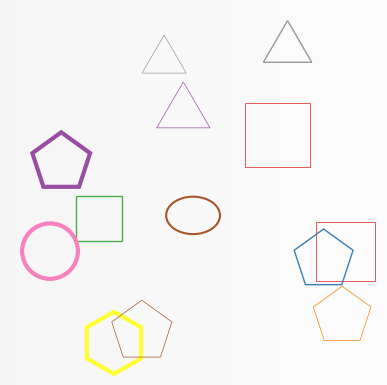[{"shape": "square", "thickness": 0.5, "radius": 0.42, "center": [0.715, 0.65]}, {"shape": "square", "thickness": 0.5, "radius": 0.38, "center": [0.892, 0.347]}, {"shape": "pentagon", "thickness": 1, "radius": 0.4, "center": [0.835, 0.325]}, {"shape": "square", "thickness": 1, "radius": 0.29, "center": [0.255, 0.432]}, {"shape": "triangle", "thickness": 0.5, "radius": 0.4, "center": [0.473, 0.708]}, {"shape": "pentagon", "thickness": 3, "radius": 0.39, "center": [0.158, 0.578]}, {"shape": "pentagon", "thickness": 0.5, "radius": 0.39, "center": [0.883, 0.178]}, {"shape": "hexagon", "thickness": 3, "radius": 0.4, "center": [0.294, 0.109]}, {"shape": "oval", "thickness": 1.5, "radius": 0.35, "center": [0.498, 0.441]}, {"shape": "pentagon", "thickness": 0.5, "radius": 0.41, "center": [0.366, 0.139]}, {"shape": "circle", "thickness": 3, "radius": 0.36, "center": [0.129, 0.348]}, {"shape": "triangle", "thickness": 0.5, "radius": 0.33, "center": [0.424, 0.843]}, {"shape": "triangle", "thickness": 1, "radius": 0.36, "center": [0.742, 0.874]}]